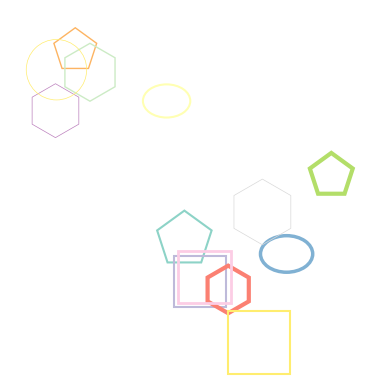[{"shape": "pentagon", "thickness": 1.5, "radius": 0.37, "center": [0.479, 0.379]}, {"shape": "oval", "thickness": 1.5, "radius": 0.31, "center": [0.433, 0.738]}, {"shape": "square", "thickness": 1.5, "radius": 0.34, "center": [0.52, 0.269]}, {"shape": "hexagon", "thickness": 3, "radius": 0.31, "center": [0.593, 0.248]}, {"shape": "oval", "thickness": 2.5, "radius": 0.34, "center": [0.744, 0.34]}, {"shape": "pentagon", "thickness": 1, "radius": 0.29, "center": [0.195, 0.869]}, {"shape": "pentagon", "thickness": 3, "radius": 0.29, "center": [0.861, 0.544]}, {"shape": "square", "thickness": 2, "radius": 0.34, "center": [0.532, 0.281]}, {"shape": "hexagon", "thickness": 0.5, "radius": 0.43, "center": [0.682, 0.45]}, {"shape": "hexagon", "thickness": 0.5, "radius": 0.35, "center": [0.144, 0.713]}, {"shape": "hexagon", "thickness": 1, "radius": 0.38, "center": [0.234, 0.812]}, {"shape": "circle", "thickness": 0.5, "radius": 0.39, "center": [0.147, 0.819]}, {"shape": "square", "thickness": 1.5, "radius": 0.4, "center": [0.672, 0.11]}]